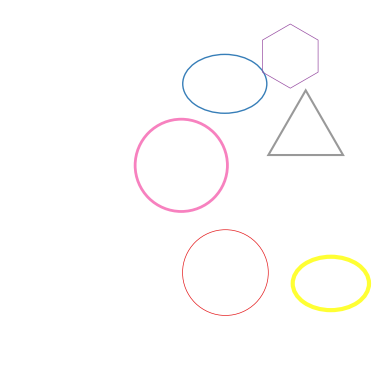[{"shape": "circle", "thickness": 0.5, "radius": 0.56, "center": [0.586, 0.292]}, {"shape": "oval", "thickness": 1, "radius": 0.55, "center": [0.584, 0.782]}, {"shape": "hexagon", "thickness": 0.5, "radius": 0.42, "center": [0.754, 0.854]}, {"shape": "oval", "thickness": 3, "radius": 0.5, "center": [0.859, 0.264]}, {"shape": "circle", "thickness": 2, "radius": 0.6, "center": [0.471, 0.571]}, {"shape": "triangle", "thickness": 1.5, "radius": 0.56, "center": [0.794, 0.653]}]